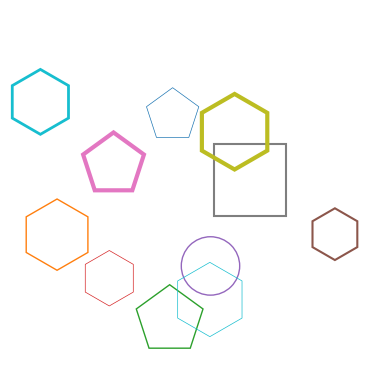[{"shape": "pentagon", "thickness": 0.5, "radius": 0.36, "center": [0.448, 0.701]}, {"shape": "hexagon", "thickness": 1, "radius": 0.46, "center": [0.148, 0.391]}, {"shape": "pentagon", "thickness": 1, "radius": 0.46, "center": [0.441, 0.169]}, {"shape": "hexagon", "thickness": 0.5, "radius": 0.36, "center": [0.284, 0.277]}, {"shape": "circle", "thickness": 1, "radius": 0.38, "center": [0.547, 0.309]}, {"shape": "hexagon", "thickness": 1.5, "radius": 0.34, "center": [0.87, 0.392]}, {"shape": "pentagon", "thickness": 3, "radius": 0.42, "center": [0.295, 0.573]}, {"shape": "square", "thickness": 1.5, "radius": 0.47, "center": [0.649, 0.533]}, {"shape": "hexagon", "thickness": 3, "radius": 0.49, "center": [0.609, 0.658]}, {"shape": "hexagon", "thickness": 2, "radius": 0.42, "center": [0.105, 0.735]}, {"shape": "hexagon", "thickness": 0.5, "radius": 0.48, "center": [0.545, 0.222]}]